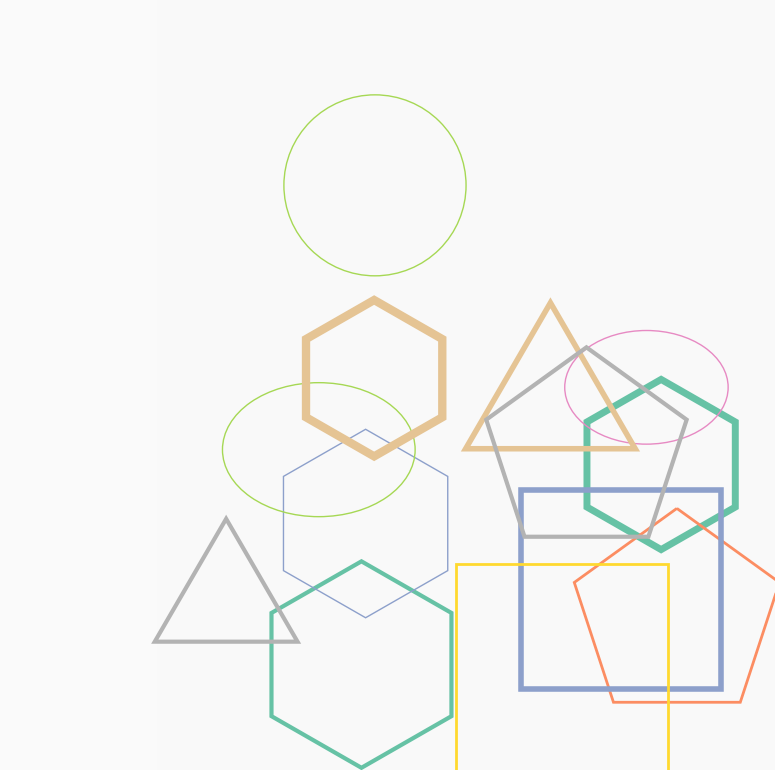[{"shape": "hexagon", "thickness": 2.5, "radius": 0.55, "center": [0.853, 0.397]}, {"shape": "hexagon", "thickness": 1.5, "radius": 0.67, "center": [0.466, 0.137]}, {"shape": "pentagon", "thickness": 1, "radius": 0.7, "center": [0.873, 0.201]}, {"shape": "hexagon", "thickness": 0.5, "radius": 0.61, "center": [0.472, 0.32]}, {"shape": "square", "thickness": 2, "radius": 0.64, "center": [0.801, 0.235]}, {"shape": "oval", "thickness": 0.5, "radius": 0.53, "center": [0.834, 0.497]}, {"shape": "oval", "thickness": 0.5, "radius": 0.62, "center": [0.411, 0.416]}, {"shape": "circle", "thickness": 0.5, "radius": 0.59, "center": [0.484, 0.759]}, {"shape": "square", "thickness": 1, "radius": 0.68, "center": [0.725, 0.13]}, {"shape": "hexagon", "thickness": 3, "radius": 0.51, "center": [0.483, 0.509]}, {"shape": "triangle", "thickness": 2, "radius": 0.63, "center": [0.71, 0.48]}, {"shape": "pentagon", "thickness": 1.5, "radius": 0.68, "center": [0.757, 0.413]}, {"shape": "triangle", "thickness": 1.5, "radius": 0.53, "center": [0.292, 0.22]}]